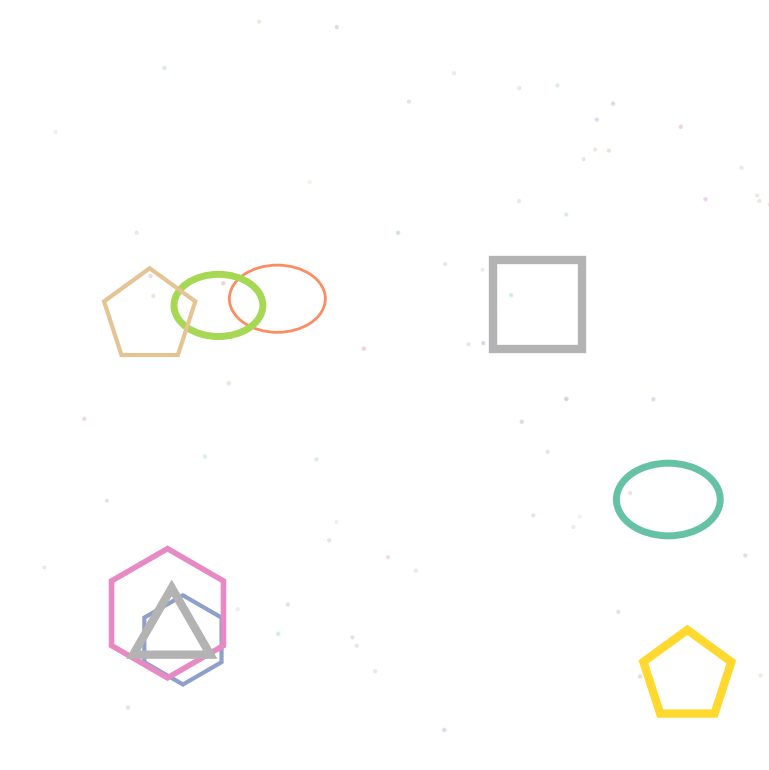[{"shape": "oval", "thickness": 2.5, "radius": 0.34, "center": [0.868, 0.351]}, {"shape": "oval", "thickness": 1, "radius": 0.31, "center": [0.36, 0.612]}, {"shape": "hexagon", "thickness": 1.5, "radius": 0.29, "center": [0.238, 0.169]}, {"shape": "hexagon", "thickness": 2, "radius": 0.42, "center": [0.218, 0.204]}, {"shape": "oval", "thickness": 2.5, "radius": 0.29, "center": [0.284, 0.603]}, {"shape": "pentagon", "thickness": 3, "radius": 0.3, "center": [0.893, 0.122]}, {"shape": "pentagon", "thickness": 1.5, "radius": 0.31, "center": [0.194, 0.589]}, {"shape": "square", "thickness": 3, "radius": 0.29, "center": [0.698, 0.604]}, {"shape": "triangle", "thickness": 3, "radius": 0.29, "center": [0.223, 0.179]}]